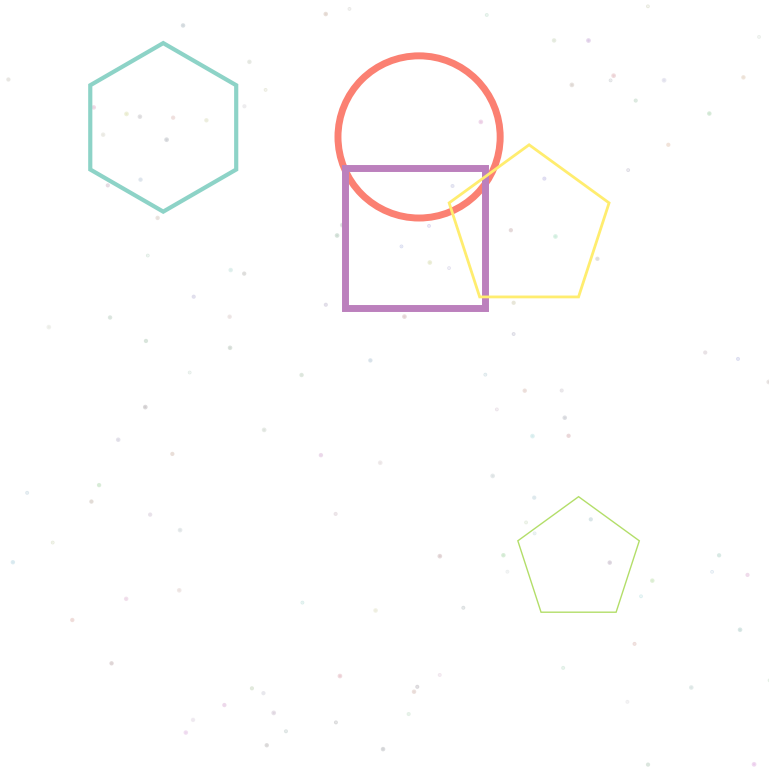[{"shape": "hexagon", "thickness": 1.5, "radius": 0.55, "center": [0.212, 0.835]}, {"shape": "circle", "thickness": 2.5, "radius": 0.53, "center": [0.544, 0.822]}, {"shape": "pentagon", "thickness": 0.5, "radius": 0.41, "center": [0.751, 0.272]}, {"shape": "square", "thickness": 2.5, "radius": 0.46, "center": [0.539, 0.691]}, {"shape": "pentagon", "thickness": 1, "radius": 0.55, "center": [0.687, 0.703]}]